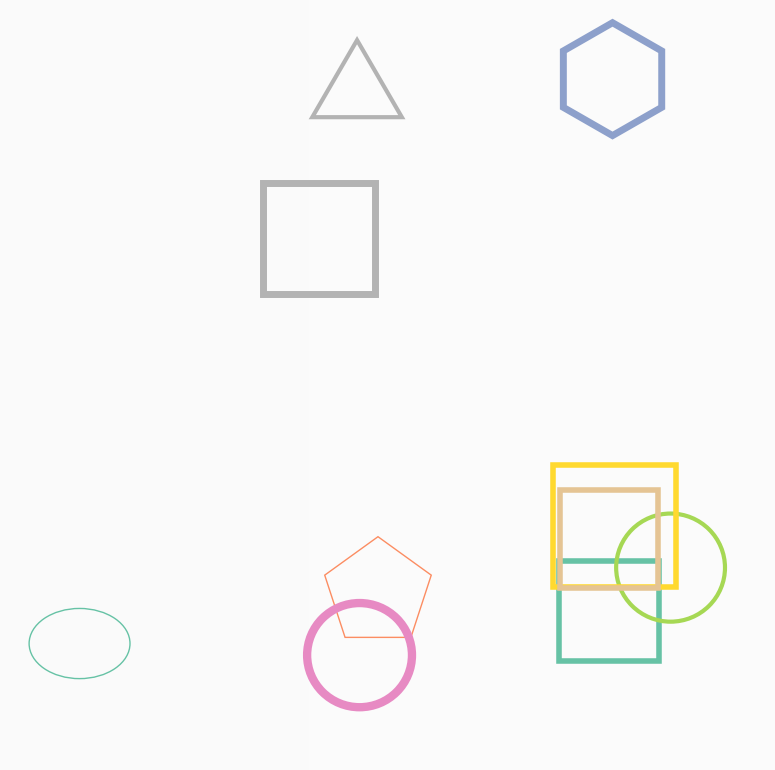[{"shape": "square", "thickness": 2, "radius": 0.32, "center": [0.786, 0.206]}, {"shape": "oval", "thickness": 0.5, "radius": 0.33, "center": [0.103, 0.164]}, {"shape": "pentagon", "thickness": 0.5, "radius": 0.36, "center": [0.488, 0.231]}, {"shape": "hexagon", "thickness": 2.5, "radius": 0.37, "center": [0.79, 0.897]}, {"shape": "circle", "thickness": 3, "radius": 0.34, "center": [0.464, 0.149]}, {"shape": "circle", "thickness": 1.5, "radius": 0.35, "center": [0.865, 0.263]}, {"shape": "square", "thickness": 2, "radius": 0.4, "center": [0.793, 0.317]}, {"shape": "square", "thickness": 2, "radius": 0.32, "center": [0.786, 0.3]}, {"shape": "square", "thickness": 2.5, "radius": 0.36, "center": [0.411, 0.69]}, {"shape": "triangle", "thickness": 1.5, "radius": 0.33, "center": [0.461, 0.881]}]